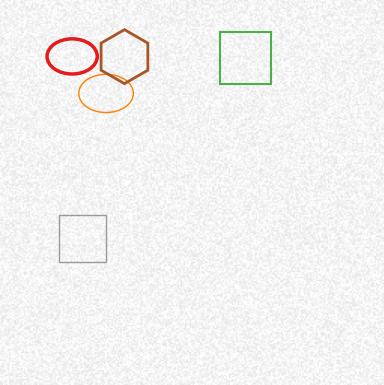[{"shape": "oval", "thickness": 2.5, "radius": 0.33, "center": [0.187, 0.853]}, {"shape": "square", "thickness": 1.5, "radius": 0.33, "center": [0.637, 0.85]}, {"shape": "oval", "thickness": 1, "radius": 0.35, "center": [0.275, 0.757]}, {"shape": "hexagon", "thickness": 2, "radius": 0.35, "center": [0.323, 0.853]}, {"shape": "square", "thickness": 1, "radius": 0.31, "center": [0.214, 0.381]}]